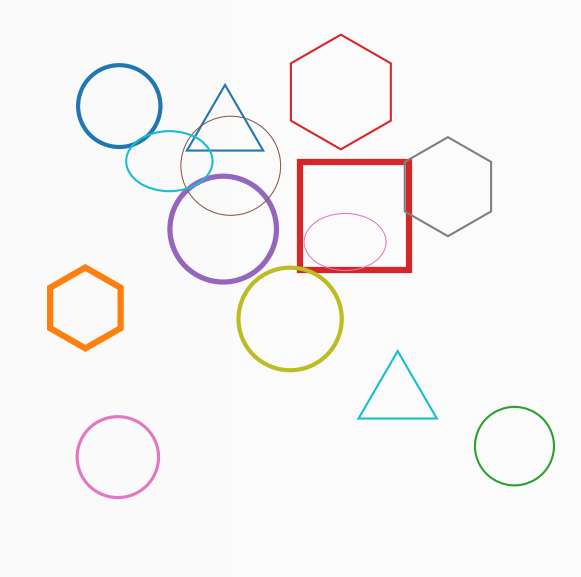[{"shape": "circle", "thickness": 2, "radius": 0.35, "center": [0.205, 0.815]}, {"shape": "triangle", "thickness": 1, "radius": 0.38, "center": [0.387, 0.776]}, {"shape": "hexagon", "thickness": 3, "radius": 0.35, "center": [0.147, 0.466]}, {"shape": "circle", "thickness": 1, "radius": 0.34, "center": [0.885, 0.227]}, {"shape": "square", "thickness": 3, "radius": 0.47, "center": [0.611, 0.626]}, {"shape": "hexagon", "thickness": 1, "radius": 0.5, "center": [0.586, 0.84]}, {"shape": "circle", "thickness": 2.5, "radius": 0.46, "center": [0.384, 0.602]}, {"shape": "circle", "thickness": 0.5, "radius": 0.43, "center": [0.397, 0.712]}, {"shape": "oval", "thickness": 0.5, "radius": 0.35, "center": [0.594, 0.58]}, {"shape": "circle", "thickness": 1.5, "radius": 0.35, "center": [0.203, 0.208]}, {"shape": "hexagon", "thickness": 1, "radius": 0.43, "center": [0.771, 0.676]}, {"shape": "circle", "thickness": 2, "radius": 0.44, "center": [0.499, 0.447]}, {"shape": "triangle", "thickness": 1, "radius": 0.39, "center": [0.684, 0.313]}, {"shape": "oval", "thickness": 1, "radius": 0.37, "center": [0.291, 0.72]}]